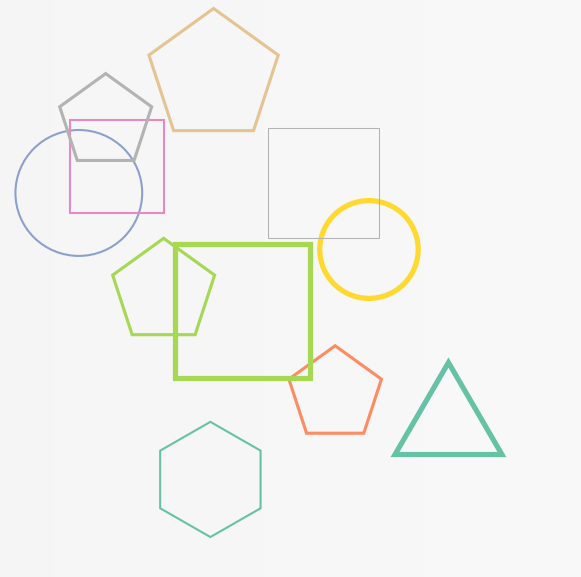[{"shape": "triangle", "thickness": 2.5, "radius": 0.53, "center": [0.772, 0.265]}, {"shape": "hexagon", "thickness": 1, "radius": 0.5, "center": [0.362, 0.169]}, {"shape": "pentagon", "thickness": 1.5, "radius": 0.42, "center": [0.577, 0.317]}, {"shape": "circle", "thickness": 1, "radius": 0.55, "center": [0.136, 0.665]}, {"shape": "square", "thickness": 1, "radius": 0.4, "center": [0.201, 0.711]}, {"shape": "square", "thickness": 2.5, "radius": 0.58, "center": [0.418, 0.461]}, {"shape": "pentagon", "thickness": 1.5, "radius": 0.46, "center": [0.282, 0.494]}, {"shape": "circle", "thickness": 2.5, "radius": 0.42, "center": [0.635, 0.567]}, {"shape": "pentagon", "thickness": 1.5, "radius": 0.58, "center": [0.367, 0.868]}, {"shape": "square", "thickness": 0.5, "radius": 0.48, "center": [0.556, 0.682]}, {"shape": "pentagon", "thickness": 1.5, "radius": 0.42, "center": [0.182, 0.789]}]